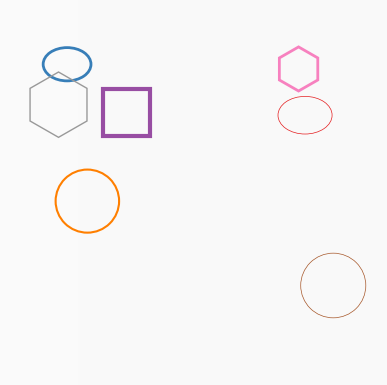[{"shape": "oval", "thickness": 0.5, "radius": 0.35, "center": [0.787, 0.701]}, {"shape": "oval", "thickness": 2, "radius": 0.31, "center": [0.173, 0.833]}, {"shape": "square", "thickness": 3, "radius": 0.31, "center": [0.326, 0.708]}, {"shape": "circle", "thickness": 1.5, "radius": 0.41, "center": [0.225, 0.478]}, {"shape": "circle", "thickness": 0.5, "radius": 0.42, "center": [0.86, 0.258]}, {"shape": "hexagon", "thickness": 2, "radius": 0.29, "center": [0.771, 0.821]}, {"shape": "hexagon", "thickness": 1, "radius": 0.42, "center": [0.151, 0.728]}]